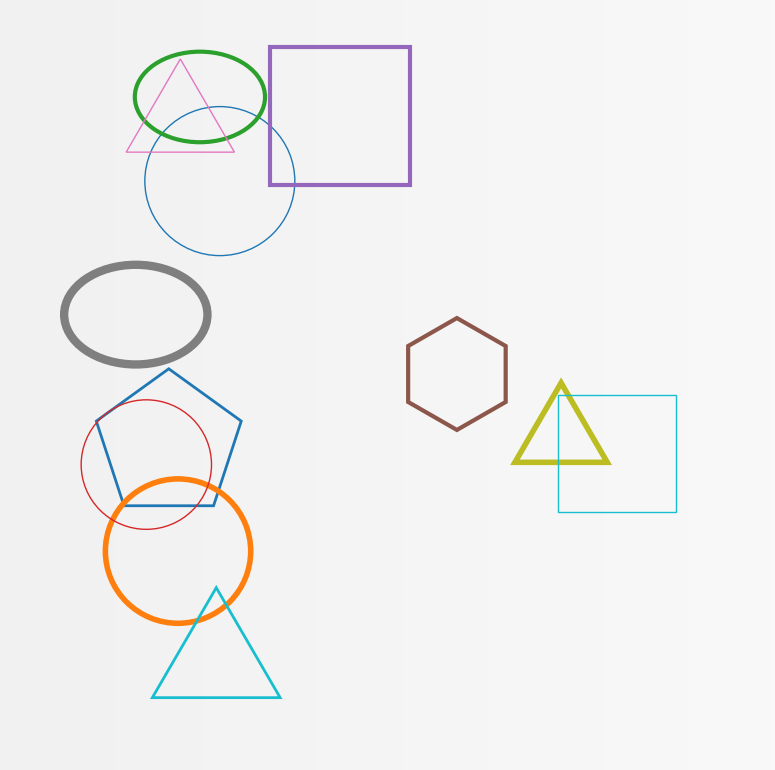[{"shape": "pentagon", "thickness": 1, "radius": 0.49, "center": [0.218, 0.423]}, {"shape": "circle", "thickness": 0.5, "radius": 0.48, "center": [0.284, 0.765]}, {"shape": "circle", "thickness": 2, "radius": 0.47, "center": [0.23, 0.284]}, {"shape": "oval", "thickness": 1.5, "radius": 0.42, "center": [0.258, 0.874]}, {"shape": "circle", "thickness": 0.5, "radius": 0.42, "center": [0.189, 0.397]}, {"shape": "square", "thickness": 1.5, "radius": 0.45, "center": [0.439, 0.849]}, {"shape": "hexagon", "thickness": 1.5, "radius": 0.36, "center": [0.59, 0.514]}, {"shape": "triangle", "thickness": 0.5, "radius": 0.4, "center": [0.233, 0.843]}, {"shape": "oval", "thickness": 3, "radius": 0.46, "center": [0.175, 0.591]}, {"shape": "triangle", "thickness": 2, "radius": 0.34, "center": [0.724, 0.434]}, {"shape": "square", "thickness": 0.5, "radius": 0.38, "center": [0.796, 0.411]}, {"shape": "triangle", "thickness": 1, "radius": 0.48, "center": [0.279, 0.142]}]